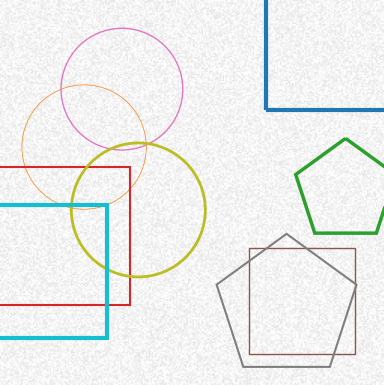[{"shape": "square", "thickness": 3, "radius": 0.88, "center": [0.867, 0.889]}, {"shape": "circle", "thickness": 0.5, "radius": 0.81, "center": [0.219, 0.618]}, {"shape": "pentagon", "thickness": 2.5, "radius": 0.68, "center": [0.898, 0.505]}, {"shape": "square", "thickness": 1.5, "radius": 0.9, "center": [0.157, 0.386]}, {"shape": "square", "thickness": 1, "radius": 0.69, "center": [0.785, 0.219]}, {"shape": "circle", "thickness": 1, "radius": 0.79, "center": [0.317, 0.768]}, {"shape": "pentagon", "thickness": 1.5, "radius": 0.96, "center": [0.744, 0.202]}, {"shape": "circle", "thickness": 2, "radius": 0.87, "center": [0.359, 0.455]}, {"shape": "square", "thickness": 3, "radius": 0.86, "center": [0.105, 0.295]}]